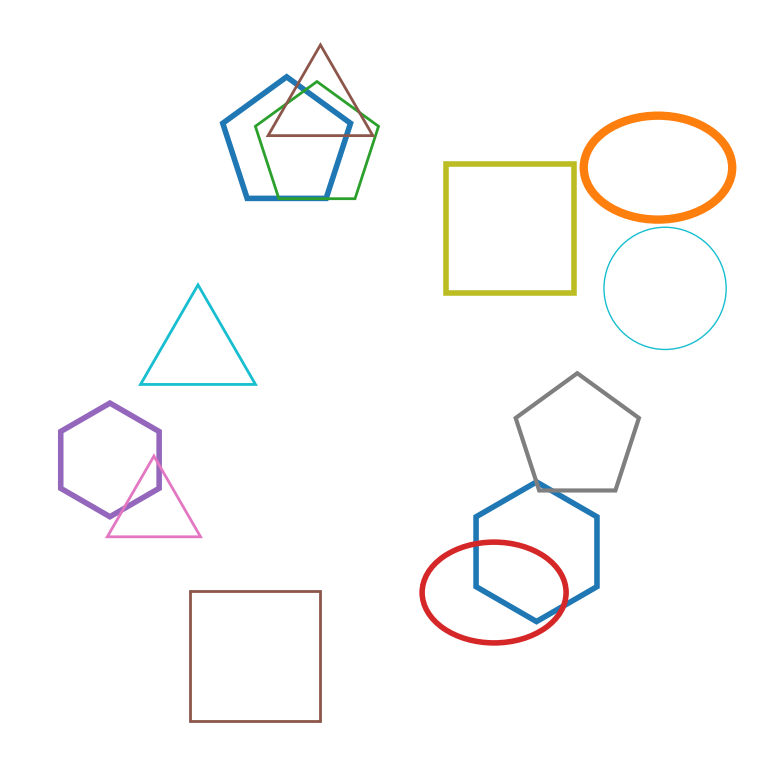[{"shape": "hexagon", "thickness": 2, "radius": 0.45, "center": [0.697, 0.283]}, {"shape": "pentagon", "thickness": 2, "radius": 0.44, "center": [0.372, 0.813]}, {"shape": "oval", "thickness": 3, "radius": 0.48, "center": [0.855, 0.782]}, {"shape": "pentagon", "thickness": 1, "radius": 0.42, "center": [0.412, 0.81]}, {"shape": "oval", "thickness": 2, "radius": 0.47, "center": [0.642, 0.23]}, {"shape": "hexagon", "thickness": 2, "radius": 0.37, "center": [0.143, 0.403]}, {"shape": "square", "thickness": 1, "radius": 0.42, "center": [0.331, 0.148]}, {"shape": "triangle", "thickness": 1, "radius": 0.39, "center": [0.416, 0.863]}, {"shape": "triangle", "thickness": 1, "radius": 0.35, "center": [0.2, 0.338]}, {"shape": "pentagon", "thickness": 1.5, "radius": 0.42, "center": [0.75, 0.431]}, {"shape": "square", "thickness": 2, "radius": 0.42, "center": [0.662, 0.703]}, {"shape": "triangle", "thickness": 1, "radius": 0.43, "center": [0.257, 0.544]}, {"shape": "circle", "thickness": 0.5, "radius": 0.4, "center": [0.864, 0.626]}]